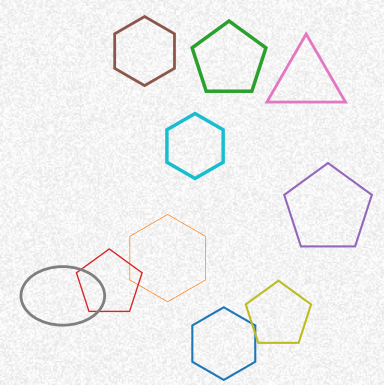[{"shape": "hexagon", "thickness": 1.5, "radius": 0.47, "center": [0.581, 0.107]}, {"shape": "hexagon", "thickness": 0.5, "radius": 0.57, "center": [0.435, 0.33]}, {"shape": "pentagon", "thickness": 2.5, "radius": 0.5, "center": [0.595, 0.845]}, {"shape": "pentagon", "thickness": 1, "radius": 0.45, "center": [0.284, 0.264]}, {"shape": "pentagon", "thickness": 1.5, "radius": 0.6, "center": [0.852, 0.457]}, {"shape": "hexagon", "thickness": 2, "radius": 0.45, "center": [0.376, 0.867]}, {"shape": "triangle", "thickness": 2, "radius": 0.59, "center": [0.795, 0.794]}, {"shape": "oval", "thickness": 2, "radius": 0.54, "center": [0.163, 0.231]}, {"shape": "pentagon", "thickness": 1.5, "radius": 0.45, "center": [0.723, 0.182]}, {"shape": "hexagon", "thickness": 2.5, "radius": 0.42, "center": [0.507, 0.621]}]